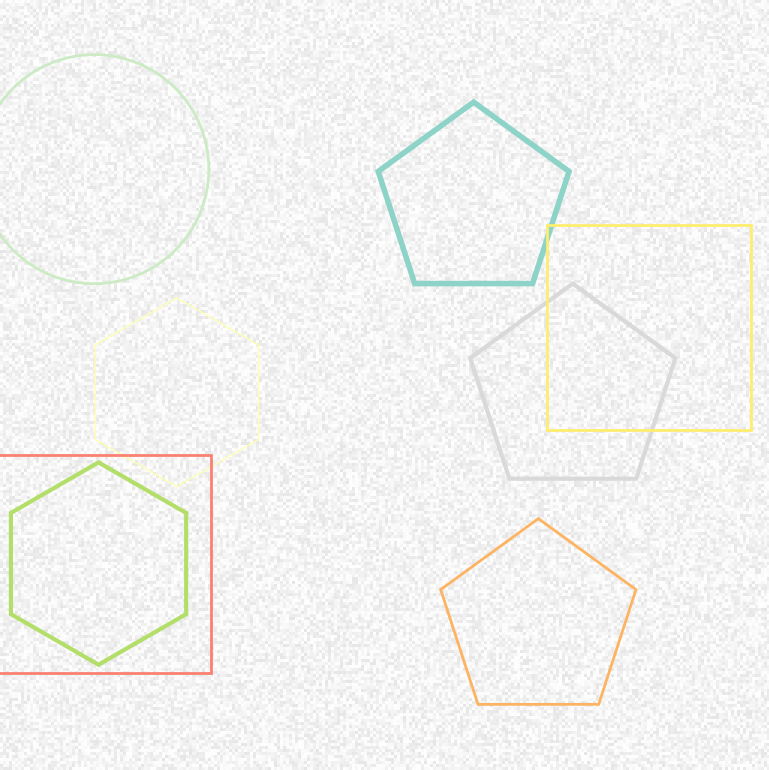[{"shape": "pentagon", "thickness": 2, "radius": 0.65, "center": [0.615, 0.737]}, {"shape": "hexagon", "thickness": 0.5, "radius": 0.61, "center": [0.23, 0.491]}, {"shape": "square", "thickness": 1, "radius": 0.71, "center": [0.133, 0.268]}, {"shape": "pentagon", "thickness": 1, "radius": 0.67, "center": [0.699, 0.193]}, {"shape": "hexagon", "thickness": 1.5, "radius": 0.66, "center": [0.128, 0.268]}, {"shape": "pentagon", "thickness": 1.5, "radius": 0.7, "center": [0.744, 0.492]}, {"shape": "circle", "thickness": 1, "radius": 0.74, "center": [0.122, 0.78]}, {"shape": "square", "thickness": 1, "radius": 0.66, "center": [0.843, 0.575]}]